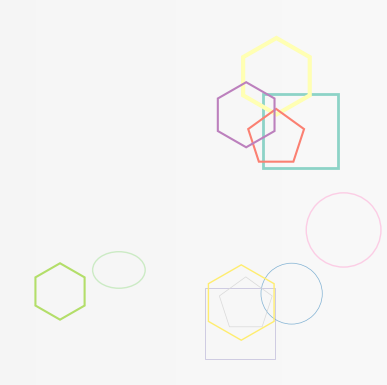[{"shape": "square", "thickness": 2, "radius": 0.48, "center": [0.776, 0.659]}, {"shape": "hexagon", "thickness": 3, "radius": 0.5, "center": [0.713, 0.802]}, {"shape": "square", "thickness": 0.5, "radius": 0.46, "center": [0.619, 0.16]}, {"shape": "pentagon", "thickness": 1.5, "radius": 0.38, "center": [0.713, 0.641]}, {"shape": "circle", "thickness": 0.5, "radius": 0.4, "center": [0.753, 0.237]}, {"shape": "hexagon", "thickness": 1.5, "radius": 0.37, "center": [0.155, 0.243]}, {"shape": "circle", "thickness": 1, "radius": 0.48, "center": [0.887, 0.403]}, {"shape": "pentagon", "thickness": 0.5, "radius": 0.36, "center": [0.634, 0.209]}, {"shape": "hexagon", "thickness": 1.5, "radius": 0.42, "center": [0.635, 0.702]}, {"shape": "oval", "thickness": 1, "radius": 0.34, "center": [0.307, 0.299]}, {"shape": "hexagon", "thickness": 1, "radius": 0.49, "center": [0.623, 0.214]}]